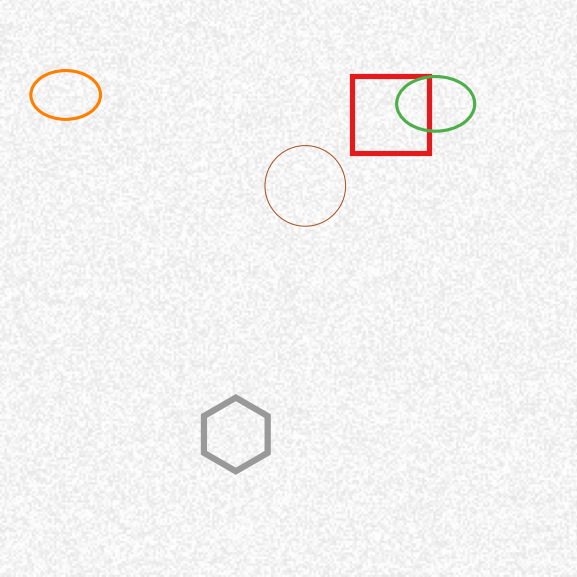[{"shape": "square", "thickness": 2.5, "radius": 0.34, "center": [0.676, 0.801]}, {"shape": "oval", "thickness": 1.5, "radius": 0.34, "center": [0.754, 0.819]}, {"shape": "oval", "thickness": 1.5, "radius": 0.3, "center": [0.114, 0.835]}, {"shape": "circle", "thickness": 0.5, "radius": 0.35, "center": [0.529, 0.677]}, {"shape": "hexagon", "thickness": 3, "radius": 0.32, "center": [0.408, 0.247]}]